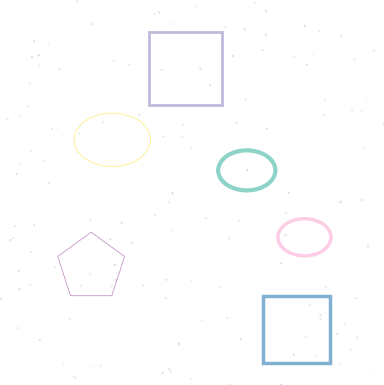[{"shape": "oval", "thickness": 3, "radius": 0.37, "center": [0.641, 0.557]}, {"shape": "square", "thickness": 2, "radius": 0.48, "center": [0.482, 0.822]}, {"shape": "square", "thickness": 2.5, "radius": 0.44, "center": [0.771, 0.144]}, {"shape": "oval", "thickness": 2.5, "radius": 0.34, "center": [0.791, 0.384]}, {"shape": "pentagon", "thickness": 0.5, "radius": 0.46, "center": [0.237, 0.306]}, {"shape": "oval", "thickness": 0.5, "radius": 0.5, "center": [0.292, 0.637]}]